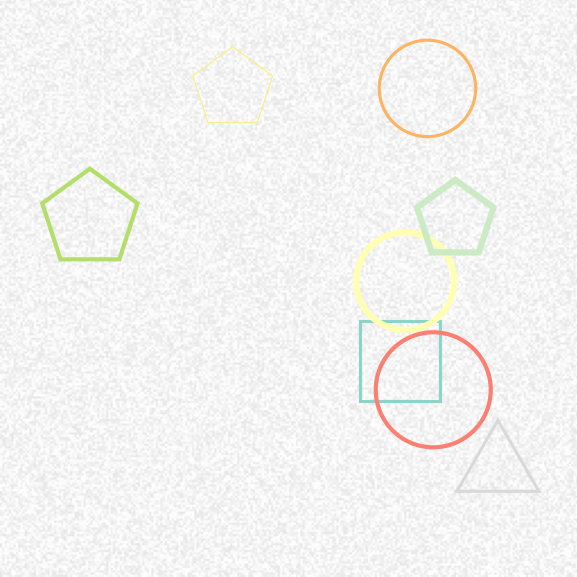[{"shape": "square", "thickness": 1.5, "radius": 0.35, "center": [0.693, 0.374]}, {"shape": "circle", "thickness": 3, "radius": 0.42, "center": [0.702, 0.512]}, {"shape": "circle", "thickness": 2, "radius": 0.5, "center": [0.75, 0.324]}, {"shape": "circle", "thickness": 1.5, "radius": 0.42, "center": [0.74, 0.846]}, {"shape": "pentagon", "thickness": 2, "radius": 0.43, "center": [0.156, 0.62]}, {"shape": "triangle", "thickness": 1.5, "radius": 0.41, "center": [0.862, 0.189]}, {"shape": "pentagon", "thickness": 3, "radius": 0.35, "center": [0.788, 0.618]}, {"shape": "pentagon", "thickness": 0.5, "radius": 0.36, "center": [0.403, 0.845]}]